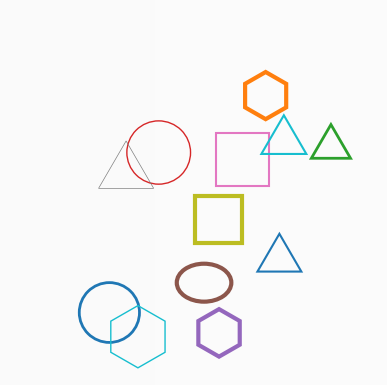[{"shape": "circle", "thickness": 2, "radius": 0.39, "center": [0.282, 0.188]}, {"shape": "triangle", "thickness": 1.5, "radius": 0.33, "center": [0.721, 0.327]}, {"shape": "hexagon", "thickness": 3, "radius": 0.31, "center": [0.686, 0.752]}, {"shape": "triangle", "thickness": 2, "radius": 0.29, "center": [0.854, 0.618]}, {"shape": "circle", "thickness": 1, "radius": 0.41, "center": [0.41, 0.604]}, {"shape": "hexagon", "thickness": 3, "radius": 0.31, "center": [0.565, 0.135]}, {"shape": "oval", "thickness": 3, "radius": 0.35, "center": [0.527, 0.266]}, {"shape": "square", "thickness": 1.5, "radius": 0.34, "center": [0.625, 0.585]}, {"shape": "triangle", "thickness": 0.5, "radius": 0.41, "center": [0.325, 0.552]}, {"shape": "square", "thickness": 3, "radius": 0.3, "center": [0.564, 0.43]}, {"shape": "hexagon", "thickness": 1, "radius": 0.4, "center": [0.356, 0.125]}, {"shape": "triangle", "thickness": 1.5, "radius": 0.33, "center": [0.733, 0.634]}]